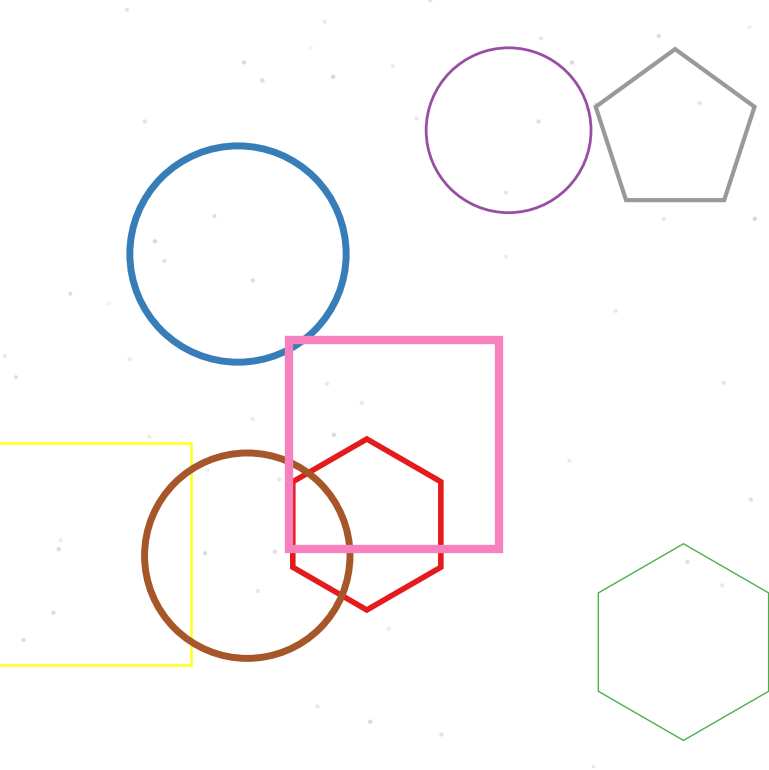[{"shape": "hexagon", "thickness": 2, "radius": 0.56, "center": [0.476, 0.319]}, {"shape": "circle", "thickness": 2.5, "radius": 0.7, "center": [0.309, 0.67]}, {"shape": "hexagon", "thickness": 0.5, "radius": 0.64, "center": [0.888, 0.166]}, {"shape": "circle", "thickness": 1, "radius": 0.54, "center": [0.66, 0.831]}, {"shape": "square", "thickness": 1, "radius": 0.72, "center": [0.104, 0.281]}, {"shape": "circle", "thickness": 2.5, "radius": 0.67, "center": [0.321, 0.278]}, {"shape": "square", "thickness": 3, "radius": 0.68, "center": [0.512, 0.423]}, {"shape": "pentagon", "thickness": 1.5, "radius": 0.54, "center": [0.877, 0.828]}]